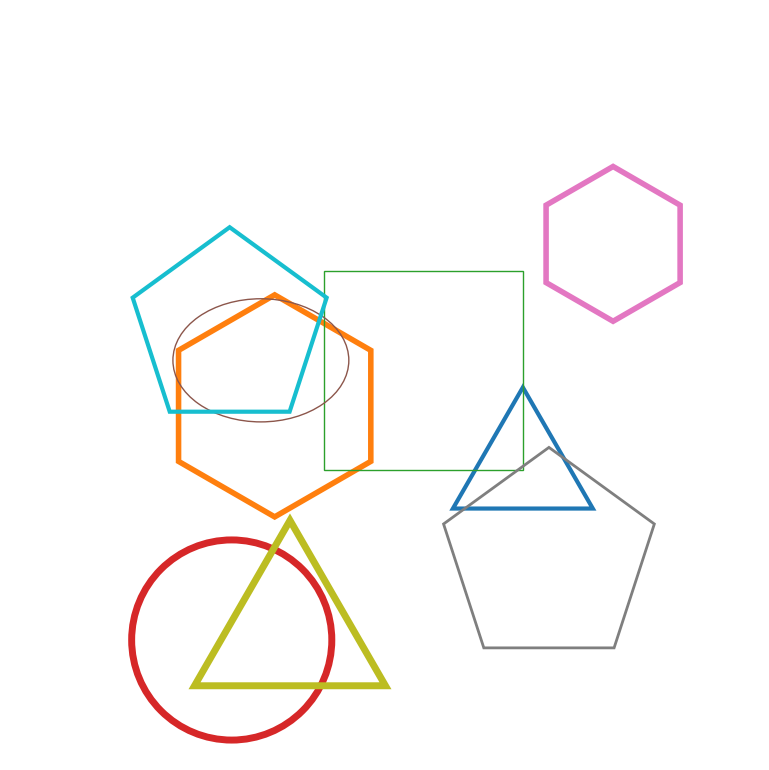[{"shape": "triangle", "thickness": 1.5, "radius": 0.52, "center": [0.679, 0.392]}, {"shape": "hexagon", "thickness": 2, "radius": 0.72, "center": [0.357, 0.473]}, {"shape": "square", "thickness": 0.5, "radius": 0.64, "center": [0.55, 0.519]}, {"shape": "circle", "thickness": 2.5, "radius": 0.65, "center": [0.301, 0.169]}, {"shape": "oval", "thickness": 0.5, "radius": 0.57, "center": [0.339, 0.532]}, {"shape": "hexagon", "thickness": 2, "radius": 0.5, "center": [0.796, 0.683]}, {"shape": "pentagon", "thickness": 1, "radius": 0.72, "center": [0.713, 0.275]}, {"shape": "triangle", "thickness": 2.5, "radius": 0.72, "center": [0.377, 0.181]}, {"shape": "pentagon", "thickness": 1.5, "radius": 0.66, "center": [0.298, 0.572]}]